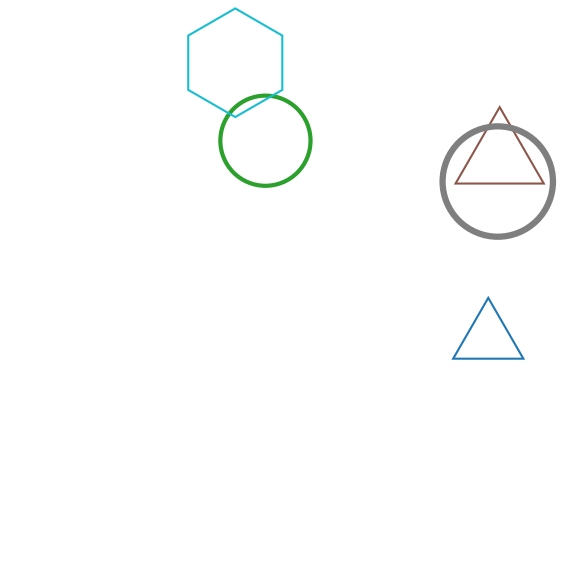[{"shape": "triangle", "thickness": 1, "radius": 0.35, "center": [0.845, 0.413]}, {"shape": "circle", "thickness": 2, "radius": 0.39, "center": [0.46, 0.755]}, {"shape": "triangle", "thickness": 1, "radius": 0.44, "center": [0.865, 0.725]}, {"shape": "circle", "thickness": 3, "radius": 0.48, "center": [0.862, 0.685]}, {"shape": "hexagon", "thickness": 1, "radius": 0.47, "center": [0.407, 0.891]}]